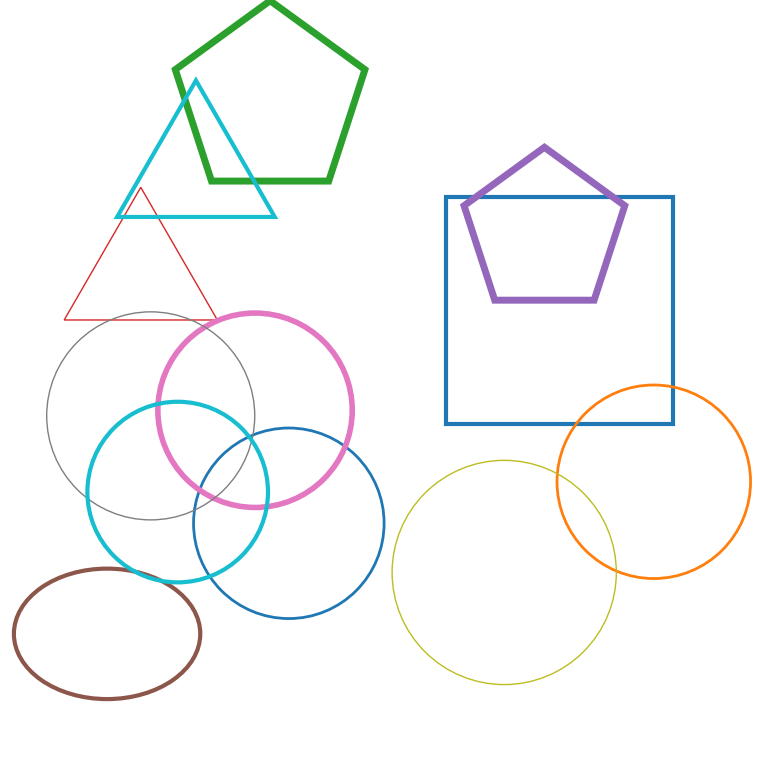[{"shape": "square", "thickness": 1.5, "radius": 0.74, "center": [0.727, 0.597]}, {"shape": "circle", "thickness": 1, "radius": 0.62, "center": [0.375, 0.32]}, {"shape": "circle", "thickness": 1, "radius": 0.63, "center": [0.849, 0.374]}, {"shape": "pentagon", "thickness": 2.5, "radius": 0.65, "center": [0.351, 0.87]}, {"shape": "triangle", "thickness": 0.5, "radius": 0.57, "center": [0.183, 0.642]}, {"shape": "pentagon", "thickness": 2.5, "radius": 0.55, "center": [0.707, 0.699]}, {"shape": "oval", "thickness": 1.5, "radius": 0.61, "center": [0.139, 0.177]}, {"shape": "circle", "thickness": 2, "radius": 0.63, "center": [0.331, 0.467]}, {"shape": "circle", "thickness": 0.5, "radius": 0.68, "center": [0.196, 0.46]}, {"shape": "circle", "thickness": 0.5, "radius": 0.73, "center": [0.655, 0.257]}, {"shape": "circle", "thickness": 1.5, "radius": 0.59, "center": [0.231, 0.361]}, {"shape": "triangle", "thickness": 1.5, "radius": 0.59, "center": [0.254, 0.777]}]